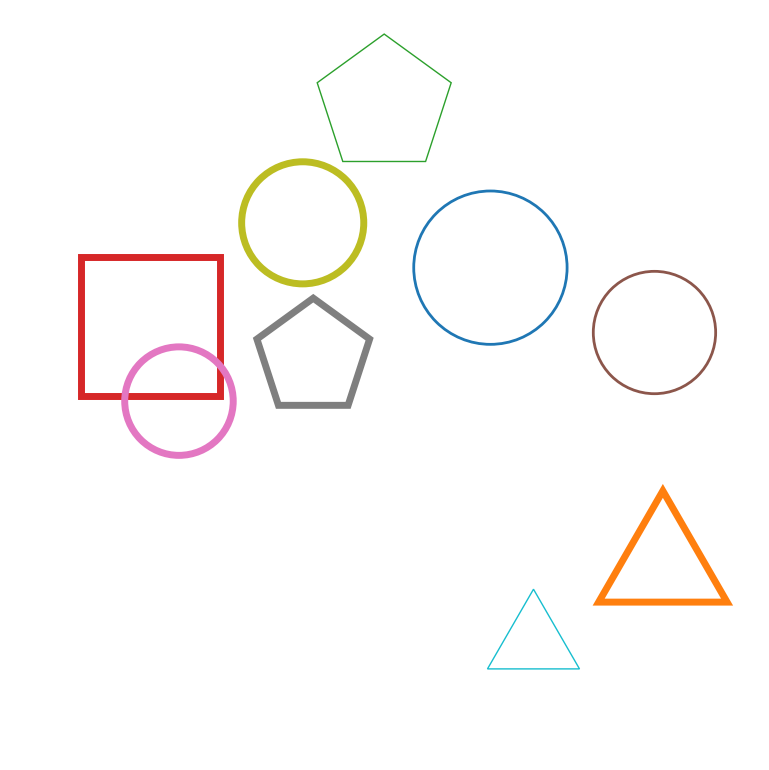[{"shape": "circle", "thickness": 1, "radius": 0.5, "center": [0.637, 0.652]}, {"shape": "triangle", "thickness": 2.5, "radius": 0.48, "center": [0.861, 0.266]}, {"shape": "pentagon", "thickness": 0.5, "radius": 0.46, "center": [0.499, 0.864]}, {"shape": "square", "thickness": 2.5, "radius": 0.45, "center": [0.195, 0.576]}, {"shape": "circle", "thickness": 1, "radius": 0.4, "center": [0.85, 0.568]}, {"shape": "circle", "thickness": 2.5, "radius": 0.35, "center": [0.232, 0.479]}, {"shape": "pentagon", "thickness": 2.5, "radius": 0.38, "center": [0.407, 0.536]}, {"shape": "circle", "thickness": 2.5, "radius": 0.4, "center": [0.393, 0.711]}, {"shape": "triangle", "thickness": 0.5, "radius": 0.34, "center": [0.693, 0.166]}]